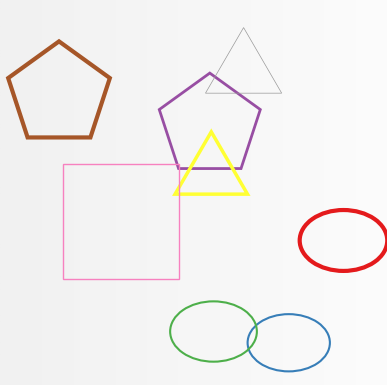[{"shape": "oval", "thickness": 3, "radius": 0.56, "center": [0.886, 0.375]}, {"shape": "oval", "thickness": 1.5, "radius": 0.53, "center": [0.745, 0.11]}, {"shape": "oval", "thickness": 1.5, "radius": 0.56, "center": [0.551, 0.139]}, {"shape": "pentagon", "thickness": 2, "radius": 0.69, "center": [0.541, 0.673]}, {"shape": "triangle", "thickness": 2.5, "radius": 0.54, "center": [0.545, 0.55]}, {"shape": "pentagon", "thickness": 3, "radius": 0.69, "center": [0.152, 0.755]}, {"shape": "square", "thickness": 1, "radius": 0.75, "center": [0.313, 0.424]}, {"shape": "triangle", "thickness": 0.5, "radius": 0.57, "center": [0.629, 0.815]}]